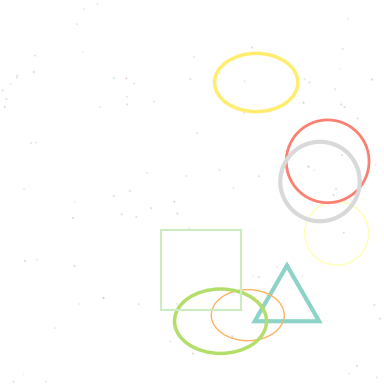[{"shape": "triangle", "thickness": 3, "radius": 0.48, "center": [0.745, 0.214]}, {"shape": "circle", "thickness": 1, "radius": 0.42, "center": [0.874, 0.394]}, {"shape": "circle", "thickness": 2, "radius": 0.54, "center": [0.851, 0.581]}, {"shape": "oval", "thickness": 1, "radius": 0.47, "center": [0.643, 0.181]}, {"shape": "oval", "thickness": 2.5, "radius": 0.6, "center": [0.573, 0.166]}, {"shape": "circle", "thickness": 3, "radius": 0.52, "center": [0.831, 0.529]}, {"shape": "square", "thickness": 1.5, "radius": 0.52, "center": [0.523, 0.298]}, {"shape": "oval", "thickness": 2.5, "radius": 0.54, "center": [0.666, 0.786]}]